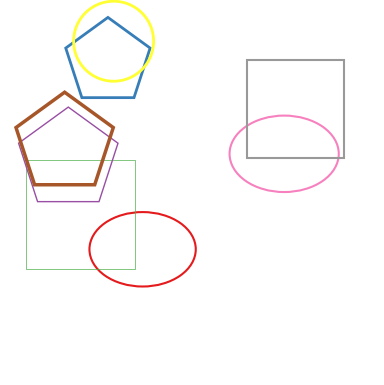[{"shape": "oval", "thickness": 1.5, "radius": 0.69, "center": [0.37, 0.352]}, {"shape": "pentagon", "thickness": 2, "radius": 0.58, "center": [0.28, 0.84]}, {"shape": "square", "thickness": 0.5, "radius": 0.71, "center": [0.208, 0.444]}, {"shape": "pentagon", "thickness": 1, "radius": 0.68, "center": [0.177, 0.586]}, {"shape": "circle", "thickness": 2, "radius": 0.52, "center": [0.295, 0.893]}, {"shape": "pentagon", "thickness": 2.5, "radius": 0.66, "center": [0.168, 0.628]}, {"shape": "oval", "thickness": 1.5, "radius": 0.71, "center": [0.738, 0.6]}, {"shape": "square", "thickness": 1.5, "radius": 0.63, "center": [0.767, 0.716]}]